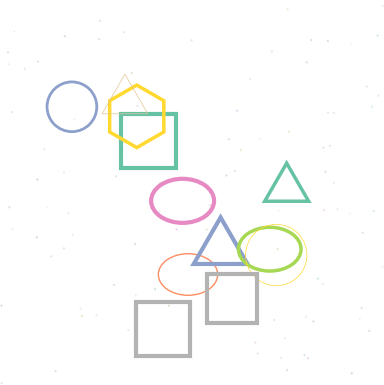[{"shape": "square", "thickness": 3, "radius": 0.35, "center": [0.386, 0.634]}, {"shape": "triangle", "thickness": 2.5, "radius": 0.33, "center": [0.745, 0.51]}, {"shape": "oval", "thickness": 1, "radius": 0.39, "center": [0.488, 0.287]}, {"shape": "triangle", "thickness": 3, "radius": 0.4, "center": [0.573, 0.355]}, {"shape": "circle", "thickness": 2, "radius": 0.32, "center": [0.187, 0.723]}, {"shape": "oval", "thickness": 3, "radius": 0.41, "center": [0.474, 0.478]}, {"shape": "oval", "thickness": 2.5, "radius": 0.41, "center": [0.701, 0.353]}, {"shape": "circle", "thickness": 0.5, "radius": 0.4, "center": [0.718, 0.338]}, {"shape": "hexagon", "thickness": 2.5, "radius": 0.41, "center": [0.355, 0.698]}, {"shape": "triangle", "thickness": 0.5, "radius": 0.34, "center": [0.325, 0.739]}, {"shape": "square", "thickness": 3, "radius": 0.35, "center": [0.423, 0.145]}, {"shape": "square", "thickness": 3, "radius": 0.32, "center": [0.603, 0.224]}]